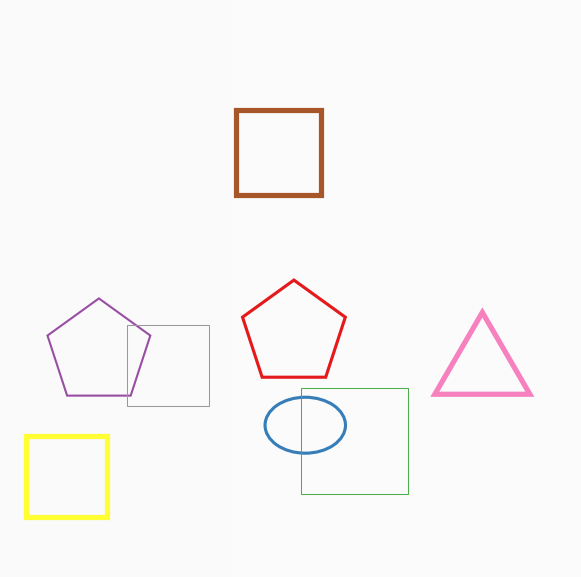[{"shape": "pentagon", "thickness": 1.5, "radius": 0.46, "center": [0.506, 0.421]}, {"shape": "oval", "thickness": 1.5, "radius": 0.35, "center": [0.525, 0.263]}, {"shape": "square", "thickness": 0.5, "radius": 0.46, "center": [0.61, 0.235]}, {"shape": "pentagon", "thickness": 1, "radius": 0.47, "center": [0.17, 0.389]}, {"shape": "square", "thickness": 2.5, "radius": 0.35, "center": [0.114, 0.174]}, {"shape": "square", "thickness": 2.5, "radius": 0.36, "center": [0.479, 0.735]}, {"shape": "triangle", "thickness": 2.5, "radius": 0.47, "center": [0.83, 0.364]}, {"shape": "square", "thickness": 0.5, "radius": 0.35, "center": [0.289, 0.367]}]